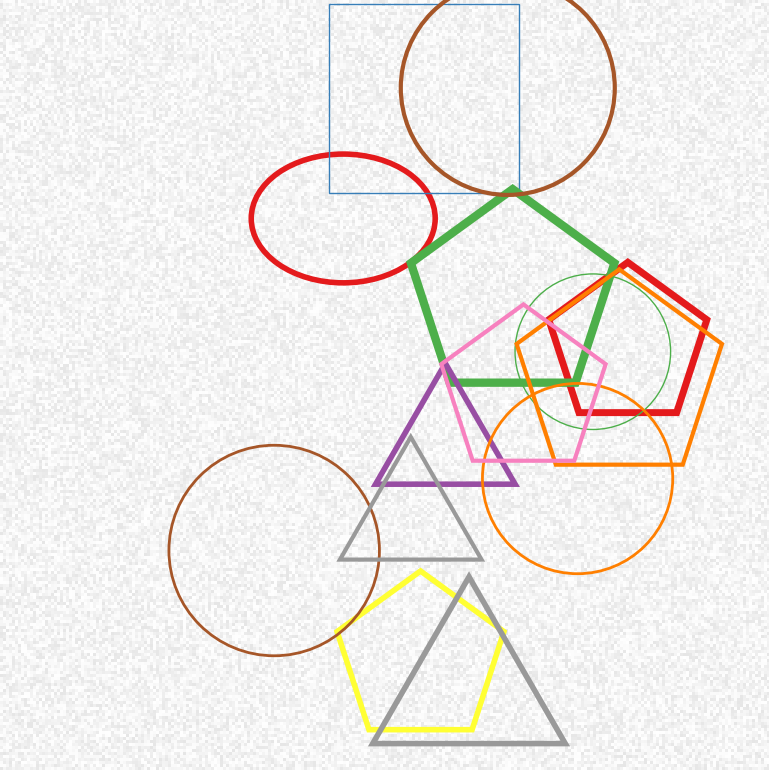[{"shape": "oval", "thickness": 2, "radius": 0.6, "center": [0.446, 0.716]}, {"shape": "pentagon", "thickness": 2.5, "radius": 0.54, "center": [0.815, 0.551]}, {"shape": "square", "thickness": 0.5, "radius": 0.62, "center": [0.551, 0.872]}, {"shape": "pentagon", "thickness": 3, "radius": 0.69, "center": [0.666, 0.615]}, {"shape": "circle", "thickness": 0.5, "radius": 0.51, "center": [0.77, 0.543]}, {"shape": "triangle", "thickness": 2, "radius": 0.52, "center": [0.578, 0.424]}, {"shape": "pentagon", "thickness": 1.5, "radius": 0.7, "center": [0.804, 0.51]}, {"shape": "circle", "thickness": 1, "radius": 0.62, "center": [0.75, 0.378]}, {"shape": "pentagon", "thickness": 2, "radius": 0.57, "center": [0.546, 0.145]}, {"shape": "circle", "thickness": 1, "radius": 0.68, "center": [0.356, 0.285]}, {"shape": "circle", "thickness": 1.5, "radius": 0.69, "center": [0.659, 0.886]}, {"shape": "pentagon", "thickness": 1.5, "radius": 0.56, "center": [0.68, 0.492]}, {"shape": "triangle", "thickness": 2, "radius": 0.72, "center": [0.609, 0.106]}, {"shape": "triangle", "thickness": 1.5, "radius": 0.53, "center": [0.533, 0.326]}]